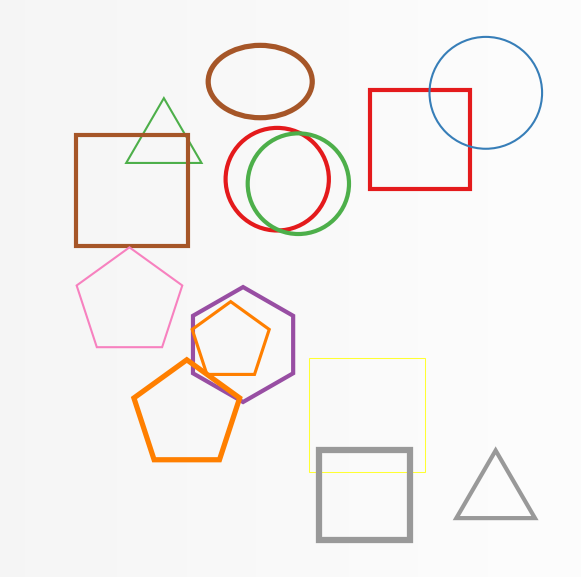[{"shape": "circle", "thickness": 2, "radius": 0.44, "center": [0.477, 0.689]}, {"shape": "square", "thickness": 2, "radius": 0.43, "center": [0.722, 0.758]}, {"shape": "circle", "thickness": 1, "radius": 0.48, "center": [0.836, 0.838]}, {"shape": "circle", "thickness": 2, "radius": 0.44, "center": [0.513, 0.681]}, {"shape": "triangle", "thickness": 1, "radius": 0.37, "center": [0.282, 0.754]}, {"shape": "hexagon", "thickness": 2, "radius": 0.5, "center": [0.418, 0.403]}, {"shape": "pentagon", "thickness": 1.5, "radius": 0.35, "center": [0.397, 0.407]}, {"shape": "pentagon", "thickness": 2.5, "radius": 0.48, "center": [0.321, 0.28]}, {"shape": "square", "thickness": 0.5, "radius": 0.5, "center": [0.631, 0.281]}, {"shape": "square", "thickness": 2, "radius": 0.48, "center": [0.227, 0.669]}, {"shape": "oval", "thickness": 2.5, "radius": 0.45, "center": [0.448, 0.858]}, {"shape": "pentagon", "thickness": 1, "radius": 0.48, "center": [0.223, 0.475]}, {"shape": "square", "thickness": 3, "radius": 0.39, "center": [0.628, 0.142]}, {"shape": "triangle", "thickness": 2, "radius": 0.39, "center": [0.853, 0.141]}]